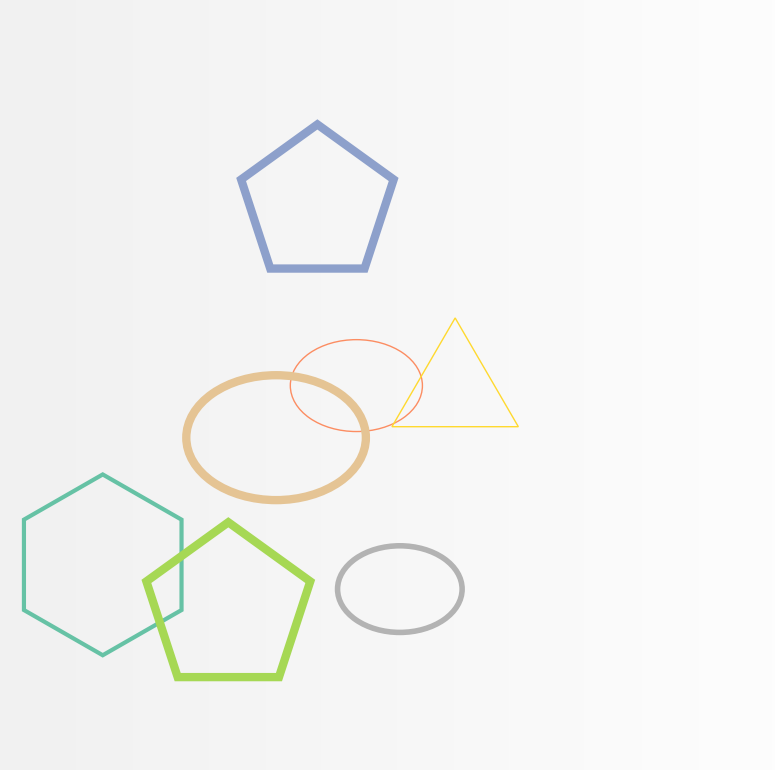[{"shape": "hexagon", "thickness": 1.5, "radius": 0.59, "center": [0.133, 0.266]}, {"shape": "oval", "thickness": 0.5, "radius": 0.43, "center": [0.46, 0.499]}, {"shape": "pentagon", "thickness": 3, "radius": 0.52, "center": [0.41, 0.735]}, {"shape": "pentagon", "thickness": 3, "radius": 0.56, "center": [0.295, 0.211]}, {"shape": "triangle", "thickness": 0.5, "radius": 0.47, "center": [0.587, 0.493]}, {"shape": "oval", "thickness": 3, "radius": 0.58, "center": [0.356, 0.432]}, {"shape": "oval", "thickness": 2, "radius": 0.4, "center": [0.516, 0.235]}]